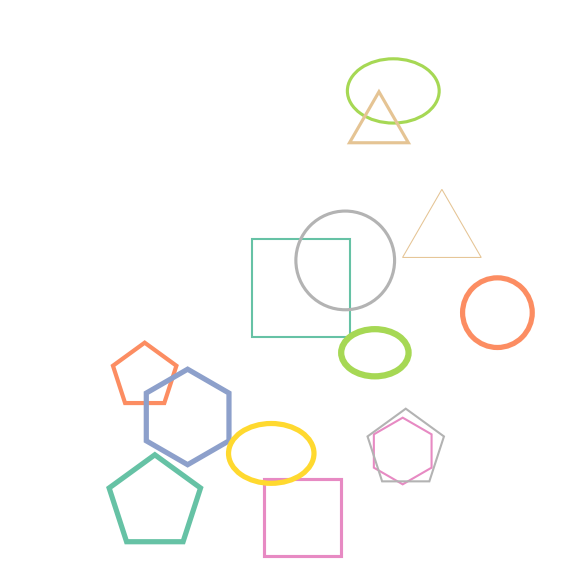[{"shape": "square", "thickness": 1, "radius": 0.43, "center": [0.521, 0.5]}, {"shape": "pentagon", "thickness": 2.5, "radius": 0.42, "center": [0.268, 0.128]}, {"shape": "pentagon", "thickness": 2, "radius": 0.29, "center": [0.251, 0.348]}, {"shape": "circle", "thickness": 2.5, "radius": 0.3, "center": [0.861, 0.458]}, {"shape": "hexagon", "thickness": 2.5, "radius": 0.41, "center": [0.325, 0.277]}, {"shape": "square", "thickness": 1.5, "radius": 0.34, "center": [0.524, 0.103]}, {"shape": "hexagon", "thickness": 1, "radius": 0.29, "center": [0.697, 0.218]}, {"shape": "oval", "thickness": 1.5, "radius": 0.4, "center": [0.681, 0.842]}, {"shape": "oval", "thickness": 3, "radius": 0.29, "center": [0.649, 0.388]}, {"shape": "oval", "thickness": 2.5, "radius": 0.37, "center": [0.47, 0.214]}, {"shape": "triangle", "thickness": 1.5, "radius": 0.29, "center": [0.656, 0.781]}, {"shape": "triangle", "thickness": 0.5, "radius": 0.39, "center": [0.765, 0.593]}, {"shape": "pentagon", "thickness": 1, "radius": 0.35, "center": [0.703, 0.222]}, {"shape": "circle", "thickness": 1.5, "radius": 0.43, "center": [0.598, 0.548]}]